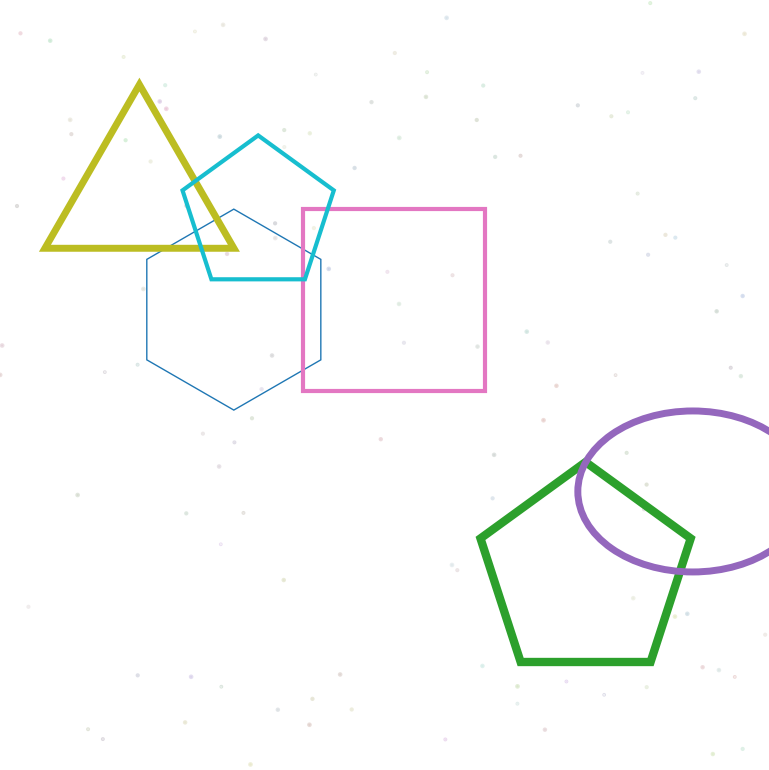[{"shape": "hexagon", "thickness": 0.5, "radius": 0.65, "center": [0.304, 0.598]}, {"shape": "pentagon", "thickness": 3, "radius": 0.72, "center": [0.761, 0.256]}, {"shape": "oval", "thickness": 2.5, "radius": 0.75, "center": [0.9, 0.362]}, {"shape": "square", "thickness": 1.5, "radius": 0.59, "center": [0.512, 0.61]}, {"shape": "triangle", "thickness": 2.5, "radius": 0.71, "center": [0.181, 0.748]}, {"shape": "pentagon", "thickness": 1.5, "radius": 0.52, "center": [0.335, 0.721]}]